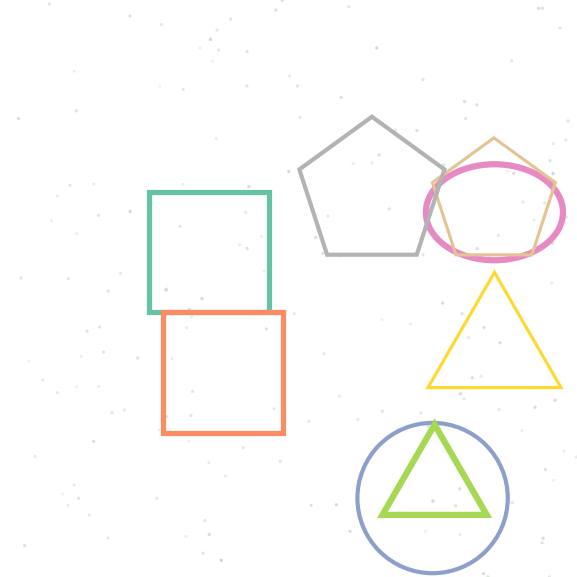[{"shape": "square", "thickness": 2.5, "radius": 0.52, "center": [0.362, 0.563]}, {"shape": "square", "thickness": 2.5, "radius": 0.52, "center": [0.386, 0.354]}, {"shape": "circle", "thickness": 2, "radius": 0.65, "center": [0.749, 0.137]}, {"shape": "oval", "thickness": 3, "radius": 0.59, "center": [0.856, 0.632]}, {"shape": "triangle", "thickness": 3, "radius": 0.52, "center": [0.753, 0.16]}, {"shape": "triangle", "thickness": 1.5, "radius": 0.66, "center": [0.856, 0.394]}, {"shape": "pentagon", "thickness": 1.5, "radius": 0.56, "center": [0.855, 0.648]}, {"shape": "pentagon", "thickness": 2, "radius": 0.66, "center": [0.644, 0.665]}]